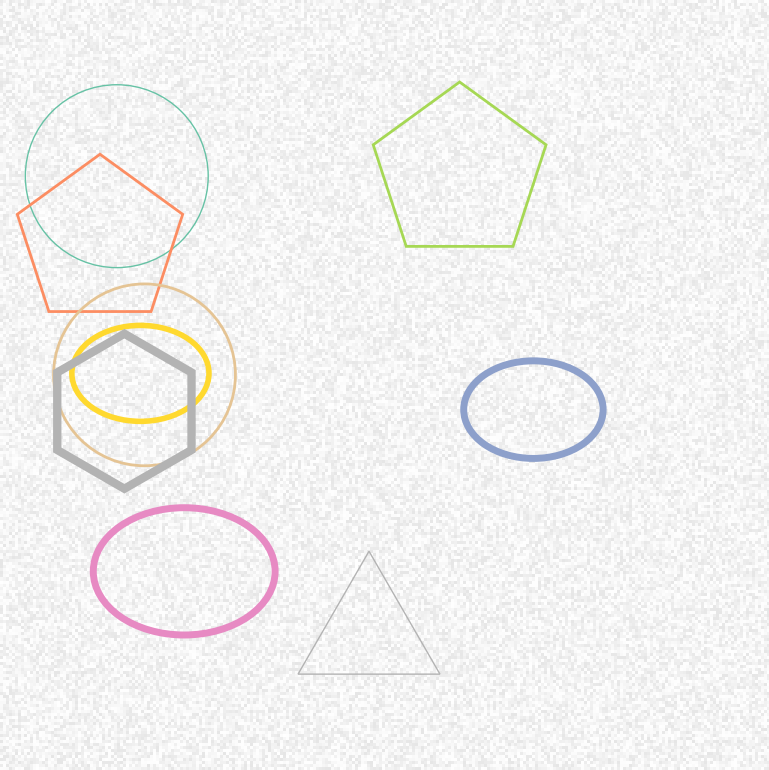[{"shape": "circle", "thickness": 0.5, "radius": 0.59, "center": [0.152, 0.771]}, {"shape": "pentagon", "thickness": 1, "radius": 0.56, "center": [0.13, 0.687]}, {"shape": "oval", "thickness": 2.5, "radius": 0.45, "center": [0.693, 0.468]}, {"shape": "oval", "thickness": 2.5, "radius": 0.59, "center": [0.239, 0.258]}, {"shape": "pentagon", "thickness": 1, "radius": 0.59, "center": [0.597, 0.775]}, {"shape": "oval", "thickness": 2, "radius": 0.45, "center": [0.182, 0.515]}, {"shape": "circle", "thickness": 1, "radius": 0.59, "center": [0.188, 0.513]}, {"shape": "triangle", "thickness": 0.5, "radius": 0.53, "center": [0.479, 0.178]}, {"shape": "hexagon", "thickness": 3, "radius": 0.5, "center": [0.162, 0.466]}]